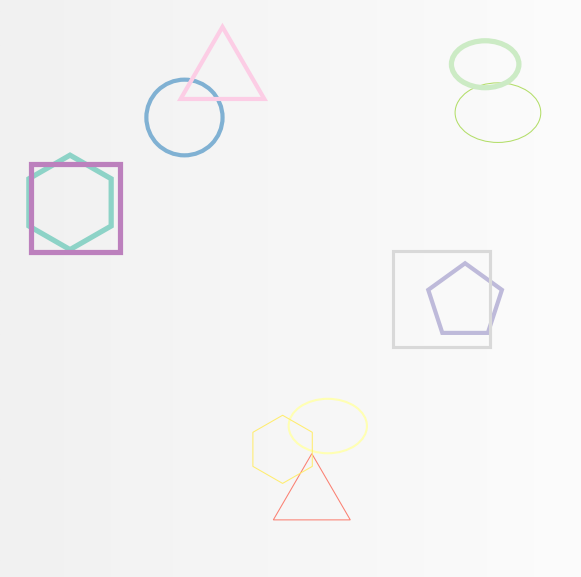[{"shape": "hexagon", "thickness": 2.5, "radius": 0.41, "center": [0.12, 0.649]}, {"shape": "oval", "thickness": 1, "radius": 0.34, "center": [0.564, 0.261]}, {"shape": "pentagon", "thickness": 2, "radius": 0.33, "center": [0.8, 0.477]}, {"shape": "triangle", "thickness": 0.5, "radius": 0.38, "center": [0.536, 0.137]}, {"shape": "circle", "thickness": 2, "radius": 0.33, "center": [0.317, 0.796]}, {"shape": "oval", "thickness": 0.5, "radius": 0.37, "center": [0.857, 0.804]}, {"shape": "triangle", "thickness": 2, "radius": 0.42, "center": [0.383, 0.869]}, {"shape": "square", "thickness": 1.5, "radius": 0.42, "center": [0.759, 0.481]}, {"shape": "square", "thickness": 2.5, "radius": 0.38, "center": [0.129, 0.639]}, {"shape": "oval", "thickness": 2.5, "radius": 0.29, "center": [0.835, 0.888]}, {"shape": "hexagon", "thickness": 0.5, "radius": 0.3, "center": [0.486, 0.221]}]